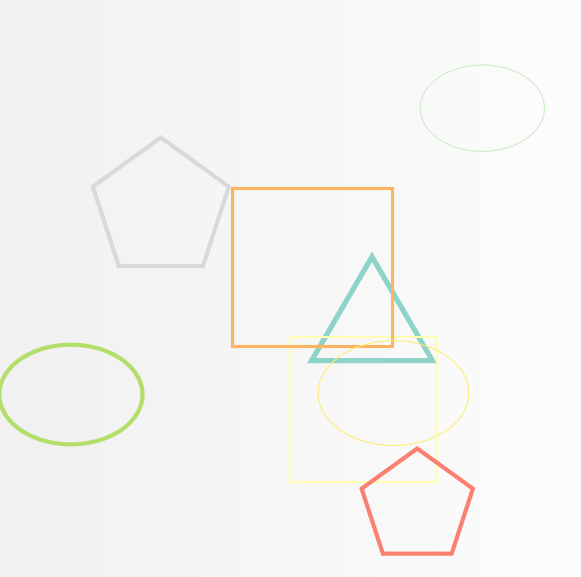[{"shape": "triangle", "thickness": 2.5, "radius": 0.6, "center": [0.64, 0.435]}, {"shape": "square", "thickness": 1, "radius": 0.63, "center": [0.626, 0.29]}, {"shape": "pentagon", "thickness": 2, "radius": 0.5, "center": [0.718, 0.122]}, {"shape": "square", "thickness": 1.5, "radius": 0.68, "center": [0.537, 0.537]}, {"shape": "oval", "thickness": 2, "radius": 0.62, "center": [0.122, 0.316]}, {"shape": "pentagon", "thickness": 2, "radius": 0.62, "center": [0.277, 0.638]}, {"shape": "oval", "thickness": 0.5, "radius": 0.53, "center": [0.83, 0.812]}, {"shape": "oval", "thickness": 0.5, "radius": 0.65, "center": [0.677, 0.318]}]